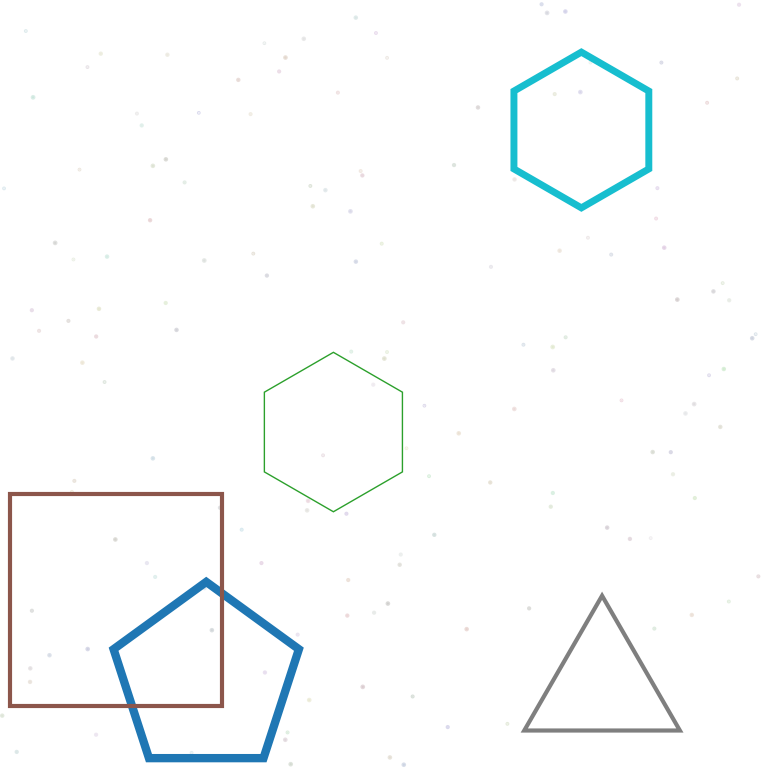[{"shape": "pentagon", "thickness": 3, "radius": 0.63, "center": [0.268, 0.118]}, {"shape": "hexagon", "thickness": 0.5, "radius": 0.52, "center": [0.433, 0.439]}, {"shape": "square", "thickness": 1.5, "radius": 0.69, "center": [0.151, 0.221]}, {"shape": "triangle", "thickness": 1.5, "radius": 0.58, "center": [0.782, 0.11]}, {"shape": "hexagon", "thickness": 2.5, "radius": 0.51, "center": [0.755, 0.831]}]